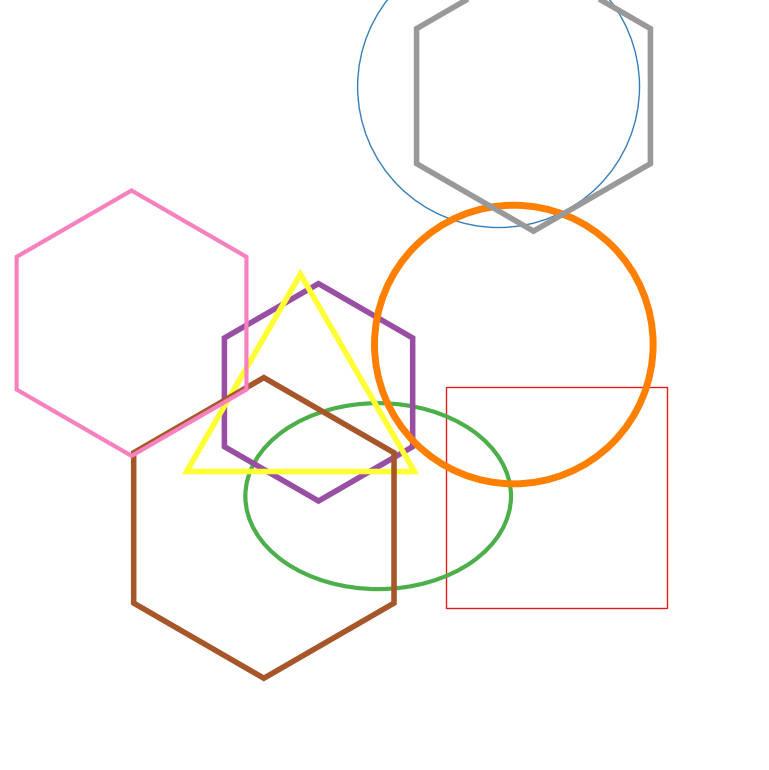[{"shape": "square", "thickness": 0.5, "radius": 0.72, "center": [0.723, 0.354]}, {"shape": "circle", "thickness": 0.5, "radius": 0.92, "center": [0.647, 0.888]}, {"shape": "oval", "thickness": 1.5, "radius": 0.86, "center": [0.491, 0.356]}, {"shape": "hexagon", "thickness": 2, "radius": 0.71, "center": [0.414, 0.49]}, {"shape": "circle", "thickness": 2.5, "radius": 0.9, "center": [0.667, 0.553]}, {"shape": "triangle", "thickness": 2, "radius": 0.85, "center": [0.39, 0.473]}, {"shape": "hexagon", "thickness": 2, "radius": 0.98, "center": [0.343, 0.314]}, {"shape": "hexagon", "thickness": 1.5, "radius": 0.86, "center": [0.171, 0.58]}, {"shape": "hexagon", "thickness": 2, "radius": 0.88, "center": [0.693, 0.875]}]